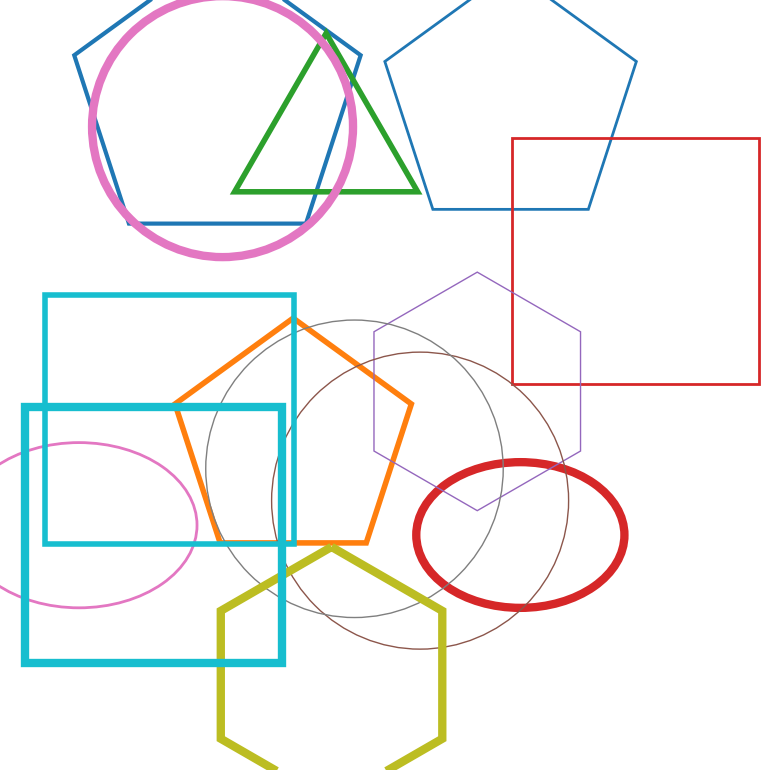[{"shape": "pentagon", "thickness": 1.5, "radius": 0.98, "center": [0.282, 0.868]}, {"shape": "pentagon", "thickness": 1, "radius": 0.86, "center": [0.663, 0.867]}, {"shape": "pentagon", "thickness": 2, "radius": 0.81, "center": [0.381, 0.425]}, {"shape": "triangle", "thickness": 2, "radius": 0.69, "center": [0.424, 0.82]}, {"shape": "oval", "thickness": 3, "radius": 0.68, "center": [0.676, 0.305]}, {"shape": "square", "thickness": 1, "radius": 0.8, "center": [0.826, 0.661]}, {"shape": "hexagon", "thickness": 0.5, "radius": 0.77, "center": [0.62, 0.492]}, {"shape": "circle", "thickness": 0.5, "radius": 0.96, "center": [0.546, 0.35]}, {"shape": "oval", "thickness": 1, "radius": 0.77, "center": [0.103, 0.318]}, {"shape": "circle", "thickness": 3, "radius": 0.85, "center": [0.289, 0.836]}, {"shape": "circle", "thickness": 0.5, "radius": 0.97, "center": [0.46, 0.391]}, {"shape": "hexagon", "thickness": 3, "radius": 0.83, "center": [0.431, 0.124]}, {"shape": "square", "thickness": 3, "radius": 0.83, "center": [0.199, 0.305]}, {"shape": "square", "thickness": 2, "radius": 0.81, "center": [0.22, 0.456]}]